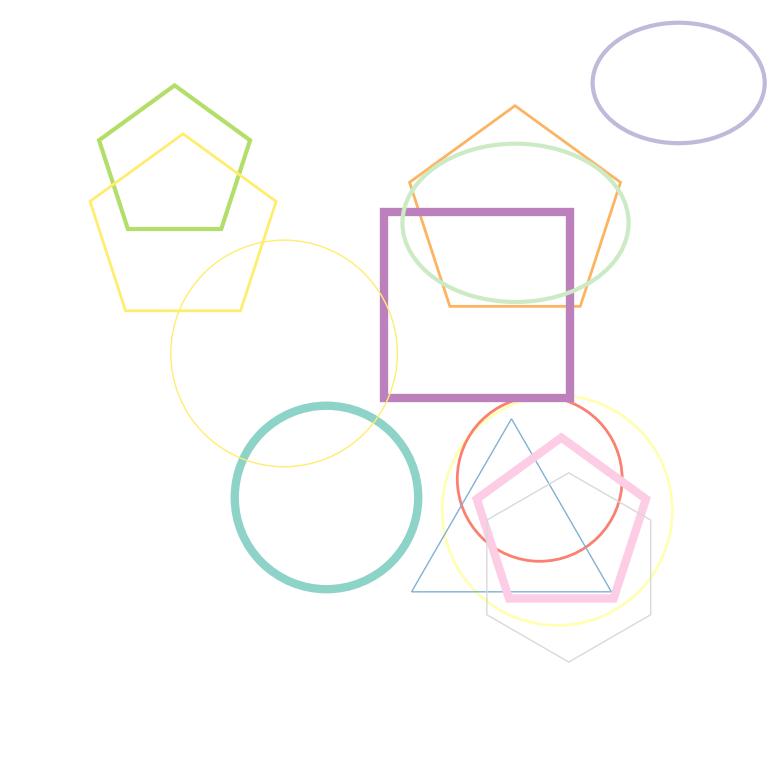[{"shape": "circle", "thickness": 3, "radius": 0.6, "center": [0.424, 0.354]}, {"shape": "circle", "thickness": 1, "radius": 0.75, "center": [0.724, 0.337]}, {"shape": "oval", "thickness": 1.5, "radius": 0.56, "center": [0.881, 0.892]}, {"shape": "circle", "thickness": 1, "radius": 0.54, "center": [0.701, 0.378]}, {"shape": "triangle", "thickness": 0.5, "radius": 0.75, "center": [0.664, 0.306]}, {"shape": "pentagon", "thickness": 1, "radius": 0.72, "center": [0.669, 0.719]}, {"shape": "pentagon", "thickness": 1.5, "radius": 0.52, "center": [0.227, 0.786]}, {"shape": "pentagon", "thickness": 3, "radius": 0.58, "center": [0.729, 0.316]}, {"shape": "hexagon", "thickness": 0.5, "radius": 0.61, "center": [0.739, 0.263]}, {"shape": "square", "thickness": 3, "radius": 0.61, "center": [0.62, 0.604]}, {"shape": "oval", "thickness": 1.5, "radius": 0.73, "center": [0.67, 0.711]}, {"shape": "circle", "thickness": 0.5, "radius": 0.74, "center": [0.369, 0.541]}, {"shape": "pentagon", "thickness": 1, "radius": 0.64, "center": [0.238, 0.699]}]